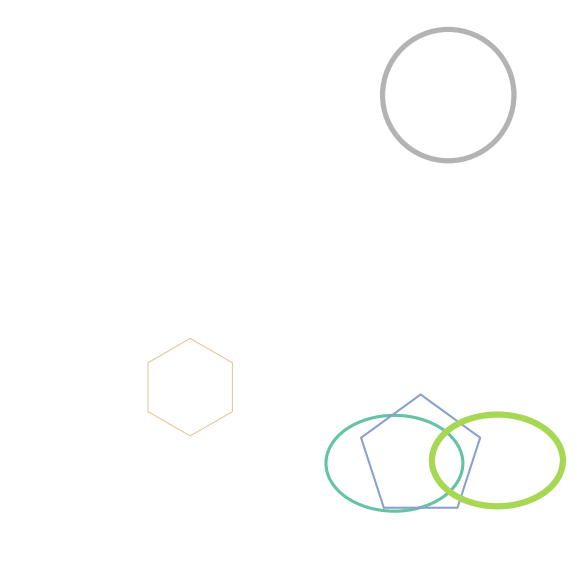[{"shape": "oval", "thickness": 1.5, "radius": 0.59, "center": [0.683, 0.197]}, {"shape": "pentagon", "thickness": 1, "radius": 0.54, "center": [0.728, 0.208]}, {"shape": "oval", "thickness": 3, "radius": 0.57, "center": [0.861, 0.202]}, {"shape": "hexagon", "thickness": 0.5, "radius": 0.42, "center": [0.329, 0.329]}, {"shape": "circle", "thickness": 2.5, "radius": 0.57, "center": [0.776, 0.834]}]